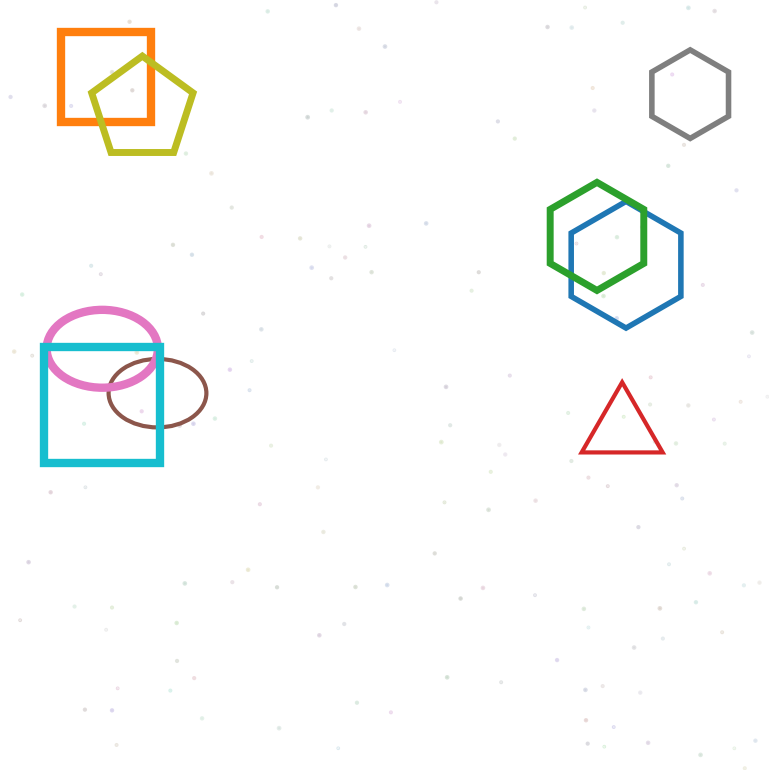[{"shape": "hexagon", "thickness": 2, "radius": 0.41, "center": [0.813, 0.656]}, {"shape": "square", "thickness": 3, "radius": 0.29, "center": [0.138, 0.9]}, {"shape": "hexagon", "thickness": 2.5, "radius": 0.35, "center": [0.775, 0.693]}, {"shape": "triangle", "thickness": 1.5, "radius": 0.3, "center": [0.808, 0.443]}, {"shape": "oval", "thickness": 1.5, "radius": 0.32, "center": [0.205, 0.489]}, {"shape": "oval", "thickness": 3, "radius": 0.36, "center": [0.133, 0.547]}, {"shape": "hexagon", "thickness": 2, "radius": 0.29, "center": [0.896, 0.878]}, {"shape": "pentagon", "thickness": 2.5, "radius": 0.35, "center": [0.185, 0.858]}, {"shape": "square", "thickness": 3, "radius": 0.38, "center": [0.132, 0.474]}]